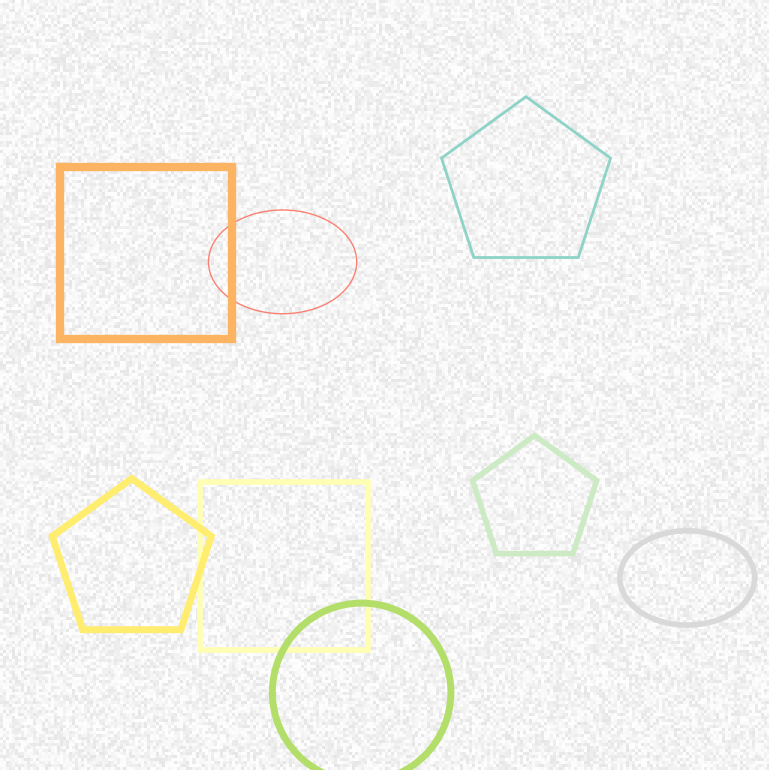[{"shape": "pentagon", "thickness": 1, "radius": 0.58, "center": [0.683, 0.759]}, {"shape": "square", "thickness": 2, "radius": 0.55, "center": [0.368, 0.264]}, {"shape": "oval", "thickness": 0.5, "radius": 0.48, "center": [0.367, 0.66]}, {"shape": "square", "thickness": 3, "radius": 0.56, "center": [0.19, 0.672]}, {"shape": "circle", "thickness": 2.5, "radius": 0.58, "center": [0.47, 0.101]}, {"shape": "oval", "thickness": 2, "radius": 0.44, "center": [0.892, 0.249]}, {"shape": "pentagon", "thickness": 2, "radius": 0.42, "center": [0.694, 0.35]}, {"shape": "pentagon", "thickness": 2.5, "radius": 0.54, "center": [0.171, 0.27]}]